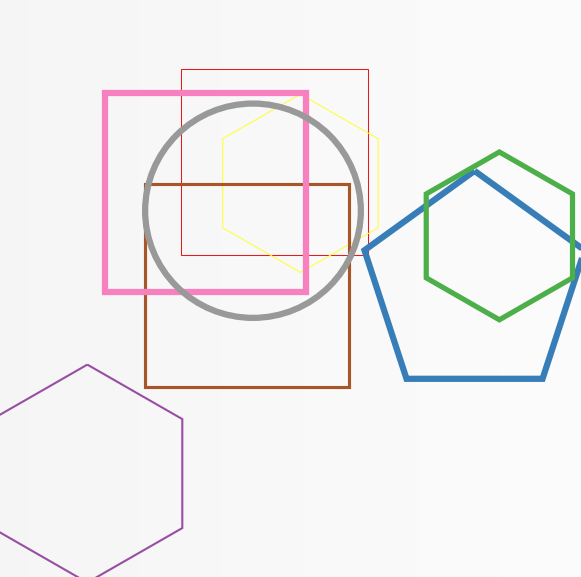[{"shape": "square", "thickness": 0.5, "radius": 0.81, "center": [0.472, 0.719]}, {"shape": "pentagon", "thickness": 3, "radius": 1.0, "center": [0.816, 0.504]}, {"shape": "hexagon", "thickness": 2.5, "radius": 0.73, "center": [0.859, 0.591]}, {"shape": "hexagon", "thickness": 1, "radius": 0.94, "center": [0.15, 0.179]}, {"shape": "hexagon", "thickness": 0.5, "radius": 0.77, "center": [0.517, 0.682]}, {"shape": "square", "thickness": 1.5, "radius": 0.88, "center": [0.425, 0.504]}, {"shape": "square", "thickness": 3, "radius": 0.86, "center": [0.354, 0.666]}, {"shape": "circle", "thickness": 3, "radius": 0.93, "center": [0.435, 0.634]}]